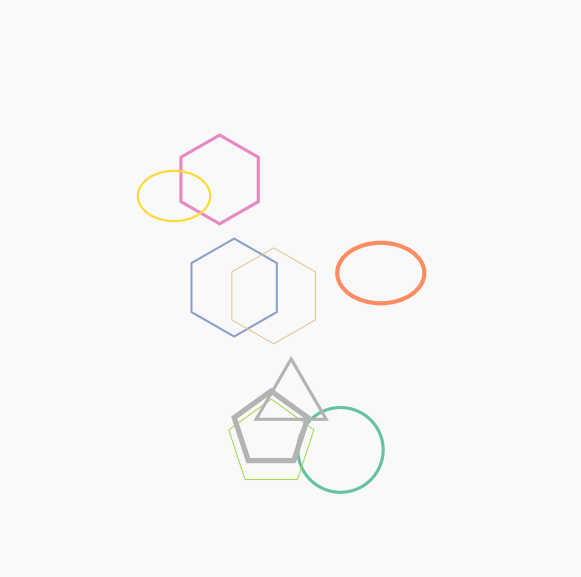[{"shape": "circle", "thickness": 1.5, "radius": 0.37, "center": [0.586, 0.22]}, {"shape": "oval", "thickness": 2, "radius": 0.37, "center": [0.655, 0.526]}, {"shape": "hexagon", "thickness": 1, "radius": 0.42, "center": [0.403, 0.501]}, {"shape": "hexagon", "thickness": 1.5, "radius": 0.38, "center": [0.378, 0.688]}, {"shape": "pentagon", "thickness": 0.5, "radius": 0.38, "center": [0.467, 0.231]}, {"shape": "oval", "thickness": 1, "radius": 0.31, "center": [0.299, 0.66]}, {"shape": "hexagon", "thickness": 0.5, "radius": 0.42, "center": [0.471, 0.487]}, {"shape": "triangle", "thickness": 1.5, "radius": 0.35, "center": [0.501, 0.308]}, {"shape": "pentagon", "thickness": 2.5, "radius": 0.33, "center": [0.466, 0.255]}]